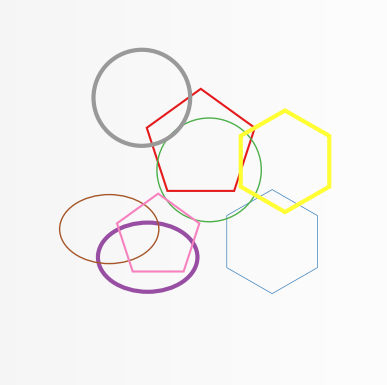[{"shape": "pentagon", "thickness": 1.5, "radius": 0.73, "center": [0.518, 0.623]}, {"shape": "hexagon", "thickness": 0.5, "radius": 0.68, "center": [0.702, 0.372]}, {"shape": "circle", "thickness": 1, "radius": 0.67, "center": [0.54, 0.559]}, {"shape": "oval", "thickness": 3, "radius": 0.64, "center": [0.381, 0.332]}, {"shape": "hexagon", "thickness": 3, "radius": 0.66, "center": [0.735, 0.581]}, {"shape": "oval", "thickness": 1, "radius": 0.64, "center": [0.282, 0.405]}, {"shape": "pentagon", "thickness": 1.5, "radius": 0.56, "center": [0.408, 0.385]}, {"shape": "circle", "thickness": 3, "radius": 0.62, "center": [0.366, 0.746]}]